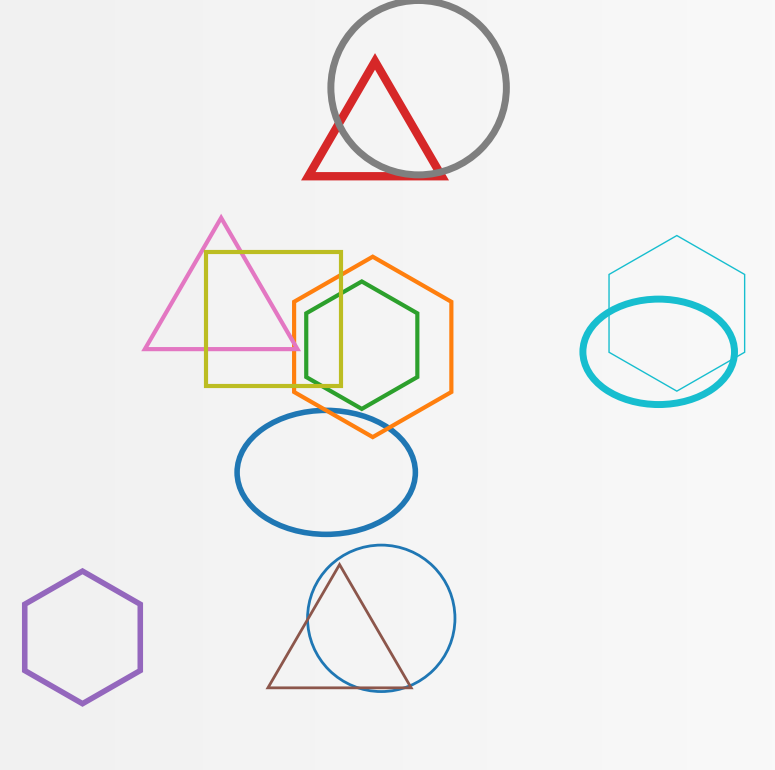[{"shape": "oval", "thickness": 2, "radius": 0.58, "center": [0.421, 0.387]}, {"shape": "circle", "thickness": 1, "radius": 0.48, "center": [0.492, 0.197]}, {"shape": "hexagon", "thickness": 1.5, "radius": 0.59, "center": [0.481, 0.549]}, {"shape": "hexagon", "thickness": 1.5, "radius": 0.41, "center": [0.467, 0.552]}, {"shape": "triangle", "thickness": 3, "radius": 0.5, "center": [0.484, 0.821]}, {"shape": "hexagon", "thickness": 2, "radius": 0.43, "center": [0.106, 0.172]}, {"shape": "triangle", "thickness": 1, "radius": 0.53, "center": [0.438, 0.16]}, {"shape": "triangle", "thickness": 1.5, "radius": 0.57, "center": [0.285, 0.603]}, {"shape": "circle", "thickness": 2.5, "radius": 0.57, "center": [0.54, 0.886]}, {"shape": "square", "thickness": 1.5, "radius": 0.43, "center": [0.353, 0.586]}, {"shape": "hexagon", "thickness": 0.5, "radius": 0.51, "center": [0.873, 0.593]}, {"shape": "oval", "thickness": 2.5, "radius": 0.49, "center": [0.85, 0.543]}]